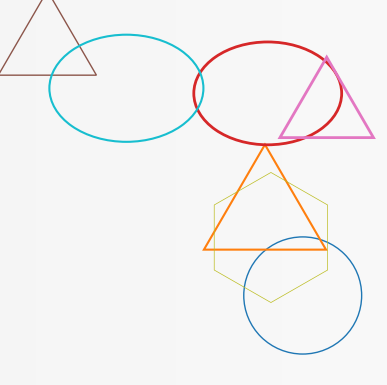[{"shape": "circle", "thickness": 1, "radius": 0.76, "center": [0.781, 0.233]}, {"shape": "triangle", "thickness": 1.5, "radius": 0.91, "center": [0.684, 0.443]}, {"shape": "oval", "thickness": 2, "radius": 0.95, "center": [0.691, 0.757]}, {"shape": "triangle", "thickness": 1, "radius": 0.73, "center": [0.122, 0.878]}, {"shape": "triangle", "thickness": 2, "radius": 0.7, "center": [0.843, 0.712]}, {"shape": "hexagon", "thickness": 0.5, "radius": 0.84, "center": [0.699, 0.383]}, {"shape": "oval", "thickness": 1.5, "radius": 0.99, "center": [0.326, 0.771]}]